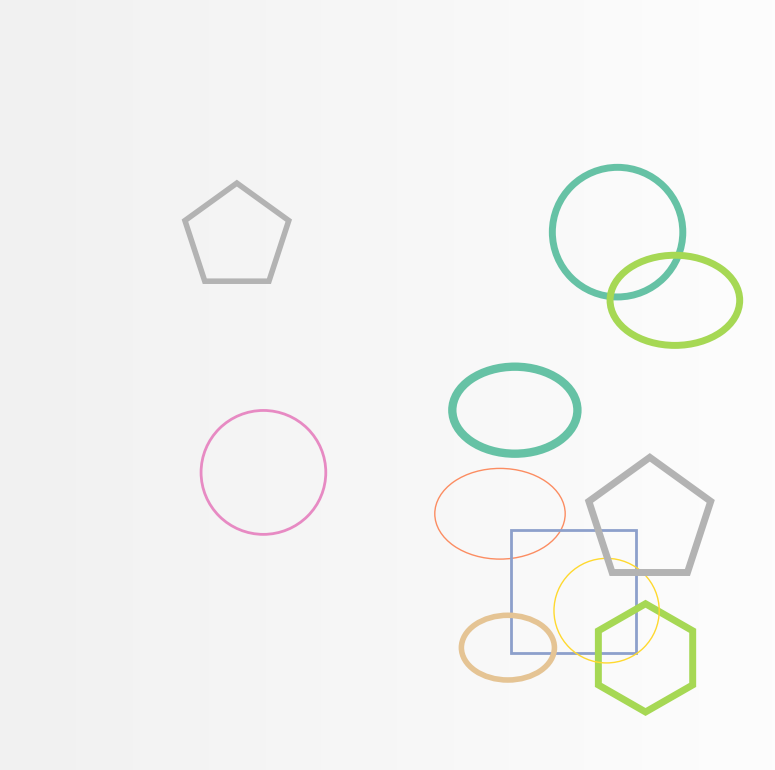[{"shape": "oval", "thickness": 3, "radius": 0.4, "center": [0.664, 0.467]}, {"shape": "circle", "thickness": 2.5, "radius": 0.42, "center": [0.797, 0.699]}, {"shape": "oval", "thickness": 0.5, "radius": 0.42, "center": [0.645, 0.333]}, {"shape": "square", "thickness": 1, "radius": 0.4, "center": [0.74, 0.232]}, {"shape": "circle", "thickness": 1, "radius": 0.4, "center": [0.34, 0.386]}, {"shape": "hexagon", "thickness": 2.5, "radius": 0.35, "center": [0.833, 0.146]}, {"shape": "oval", "thickness": 2.5, "radius": 0.42, "center": [0.871, 0.61]}, {"shape": "circle", "thickness": 0.5, "radius": 0.34, "center": [0.783, 0.207]}, {"shape": "oval", "thickness": 2, "radius": 0.3, "center": [0.655, 0.159]}, {"shape": "pentagon", "thickness": 2, "radius": 0.35, "center": [0.306, 0.692]}, {"shape": "pentagon", "thickness": 2.5, "radius": 0.41, "center": [0.838, 0.323]}]